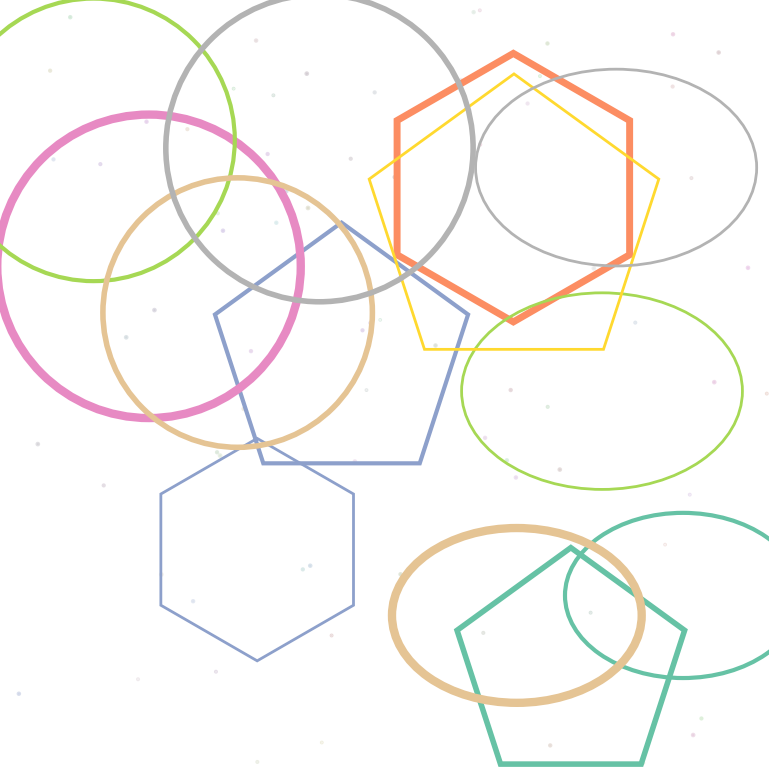[{"shape": "pentagon", "thickness": 2, "radius": 0.78, "center": [0.741, 0.133]}, {"shape": "oval", "thickness": 1.5, "radius": 0.77, "center": [0.887, 0.227]}, {"shape": "hexagon", "thickness": 2.5, "radius": 0.87, "center": [0.667, 0.756]}, {"shape": "hexagon", "thickness": 1, "radius": 0.72, "center": [0.334, 0.286]}, {"shape": "pentagon", "thickness": 1.5, "radius": 0.86, "center": [0.444, 0.538]}, {"shape": "circle", "thickness": 3, "radius": 0.99, "center": [0.194, 0.654]}, {"shape": "circle", "thickness": 1.5, "radius": 0.92, "center": [0.121, 0.818]}, {"shape": "oval", "thickness": 1, "radius": 0.91, "center": [0.782, 0.492]}, {"shape": "pentagon", "thickness": 1, "radius": 0.99, "center": [0.668, 0.706]}, {"shape": "oval", "thickness": 3, "radius": 0.81, "center": [0.671, 0.201]}, {"shape": "circle", "thickness": 2, "radius": 0.87, "center": [0.309, 0.594]}, {"shape": "oval", "thickness": 1, "radius": 0.91, "center": [0.8, 0.782]}, {"shape": "circle", "thickness": 2, "radius": 1.0, "center": [0.415, 0.808]}]